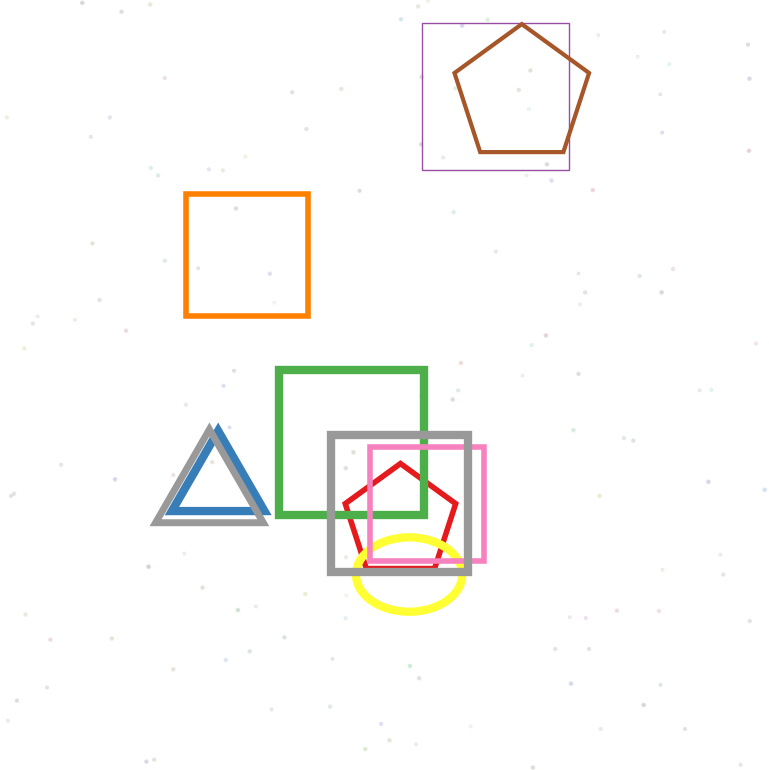[{"shape": "pentagon", "thickness": 2, "radius": 0.38, "center": [0.52, 0.323]}, {"shape": "triangle", "thickness": 3, "radius": 0.35, "center": [0.283, 0.371]}, {"shape": "square", "thickness": 3, "radius": 0.47, "center": [0.456, 0.426]}, {"shape": "square", "thickness": 0.5, "radius": 0.48, "center": [0.643, 0.874]}, {"shape": "square", "thickness": 2, "radius": 0.4, "center": [0.321, 0.669]}, {"shape": "oval", "thickness": 3, "radius": 0.35, "center": [0.531, 0.254]}, {"shape": "pentagon", "thickness": 1.5, "radius": 0.46, "center": [0.678, 0.877]}, {"shape": "square", "thickness": 2, "radius": 0.37, "center": [0.555, 0.346]}, {"shape": "square", "thickness": 3, "radius": 0.44, "center": [0.519, 0.345]}, {"shape": "triangle", "thickness": 2.5, "radius": 0.4, "center": [0.272, 0.362]}]